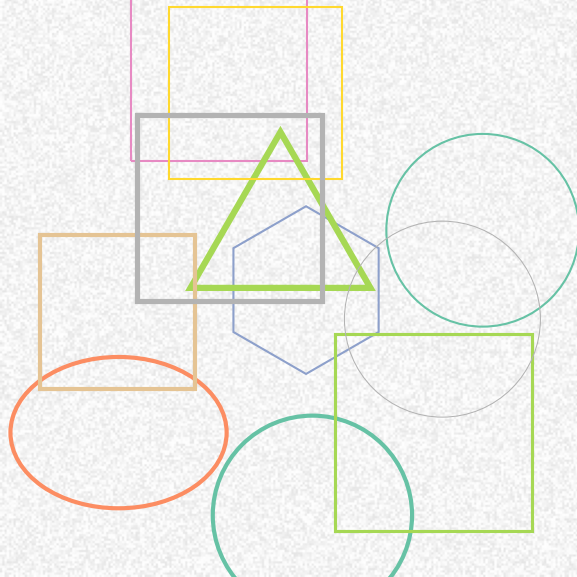[{"shape": "circle", "thickness": 2, "radius": 0.86, "center": [0.541, 0.107]}, {"shape": "circle", "thickness": 1, "radius": 0.83, "center": [0.836, 0.6]}, {"shape": "oval", "thickness": 2, "radius": 0.94, "center": [0.205, 0.25]}, {"shape": "hexagon", "thickness": 1, "radius": 0.73, "center": [0.53, 0.497]}, {"shape": "square", "thickness": 1, "radius": 0.76, "center": [0.379, 0.874]}, {"shape": "triangle", "thickness": 3, "radius": 0.9, "center": [0.486, 0.591]}, {"shape": "square", "thickness": 1.5, "radius": 0.85, "center": [0.751, 0.25]}, {"shape": "square", "thickness": 1, "radius": 0.75, "center": [0.443, 0.838]}, {"shape": "square", "thickness": 2, "radius": 0.67, "center": [0.204, 0.459]}, {"shape": "circle", "thickness": 0.5, "radius": 0.85, "center": [0.766, 0.447]}, {"shape": "square", "thickness": 2.5, "radius": 0.8, "center": [0.398, 0.639]}]